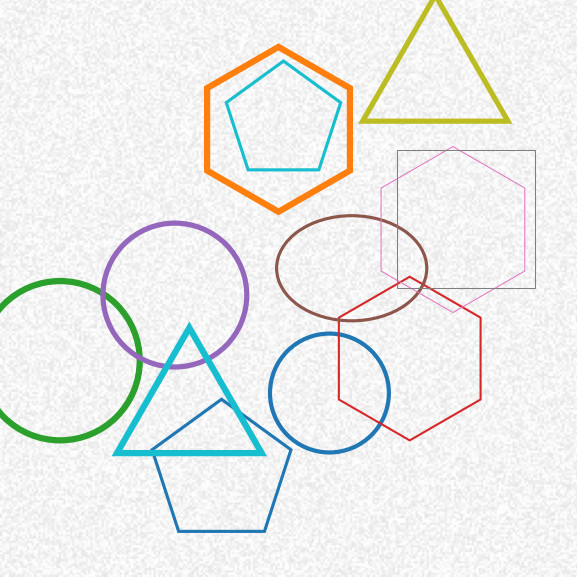[{"shape": "circle", "thickness": 2, "radius": 0.51, "center": [0.57, 0.319]}, {"shape": "pentagon", "thickness": 1.5, "radius": 0.63, "center": [0.384, 0.181]}, {"shape": "hexagon", "thickness": 3, "radius": 0.71, "center": [0.482, 0.775]}, {"shape": "circle", "thickness": 3, "radius": 0.69, "center": [0.104, 0.375]}, {"shape": "hexagon", "thickness": 1, "radius": 0.71, "center": [0.709, 0.378]}, {"shape": "circle", "thickness": 2.5, "radius": 0.62, "center": [0.303, 0.488]}, {"shape": "oval", "thickness": 1.5, "radius": 0.65, "center": [0.609, 0.535]}, {"shape": "hexagon", "thickness": 0.5, "radius": 0.72, "center": [0.784, 0.602]}, {"shape": "square", "thickness": 0.5, "radius": 0.6, "center": [0.807, 0.62]}, {"shape": "triangle", "thickness": 2.5, "radius": 0.73, "center": [0.754, 0.862]}, {"shape": "pentagon", "thickness": 1.5, "radius": 0.52, "center": [0.491, 0.789]}, {"shape": "triangle", "thickness": 3, "radius": 0.72, "center": [0.328, 0.287]}]